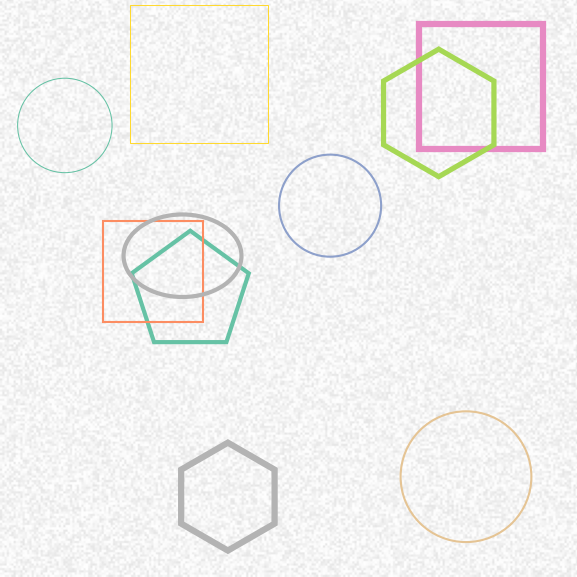[{"shape": "pentagon", "thickness": 2, "radius": 0.53, "center": [0.329, 0.493]}, {"shape": "circle", "thickness": 0.5, "radius": 0.41, "center": [0.112, 0.782]}, {"shape": "square", "thickness": 1, "radius": 0.44, "center": [0.265, 0.529]}, {"shape": "circle", "thickness": 1, "radius": 0.44, "center": [0.572, 0.643]}, {"shape": "square", "thickness": 3, "radius": 0.54, "center": [0.833, 0.849]}, {"shape": "hexagon", "thickness": 2.5, "radius": 0.55, "center": [0.76, 0.804]}, {"shape": "square", "thickness": 0.5, "radius": 0.6, "center": [0.345, 0.871]}, {"shape": "circle", "thickness": 1, "radius": 0.57, "center": [0.807, 0.174]}, {"shape": "oval", "thickness": 2, "radius": 0.51, "center": [0.316, 0.556]}, {"shape": "hexagon", "thickness": 3, "radius": 0.47, "center": [0.395, 0.139]}]